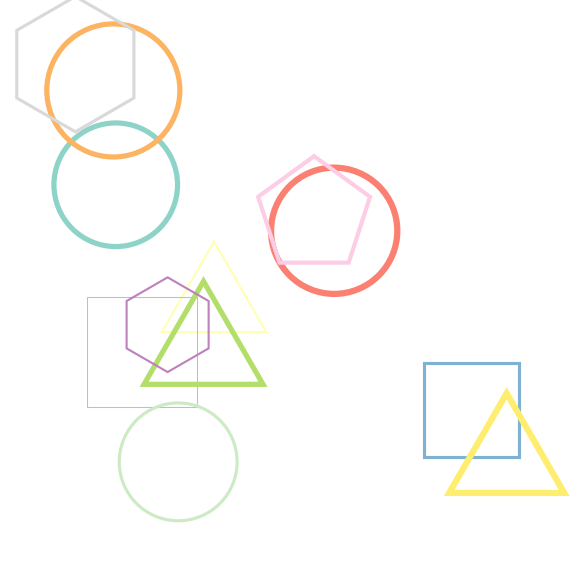[{"shape": "circle", "thickness": 2.5, "radius": 0.54, "center": [0.2, 0.679]}, {"shape": "triangle", "thickness": 1, "radius": 0.52, "center": [0.371, 0.476]}, {"shape": "square", "thickness": 0.5, "radius": 0.48, "center": [0.245, 0.39]}, {"shape": "circle", "thickness": 3, "radius": 0.55, "center": [0.579, 0.6]}, {"shape": "square", "thickness": 1.5, "radius": 0.41, "center": [0.817, 0.289]}, {"shape": "circle", "thickness": 2.5, "radius": 0.58, "center": [0.196, 0.843]}, {"shape": "triangle", "thickness": 2.5, "radius": 0.59, "center": [0.352, 0.393]}, {"shape": "pentagon", "thickness": 2, "radius": 0.51, "center": [0.544, 0.627]}, {"shape": "hexagon", "thickness": 1.5, "radius": 0.59, "center": [0.13, 0.888]}, {"shape": "hexagon", "thickness": 1, "radius": 0.41, "center": [0.29, 0.437]}, {"shape": "circle", "thickness": 1.5, "radius": 0.51, "center": [0.309, 0.199]}, {"shape": "triangle", "thickness": 3, "radius": 0.57, "center": [0.877, 0.203]}]